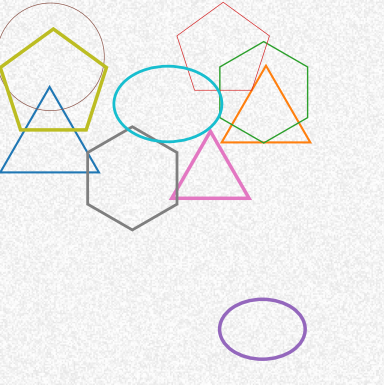[{"shape": "triangle", "thickness": 1.5, "radius": 0.74, "center": [0.129, 0.626]}, {"shape": "triangle", "thickness": 1.5, "radius": 0.66, "center": [0.691, 0.697]}, {"shape": "hexagon", "thickness": 1, "radius": 0.66, "center": [0.685, 0.76]}, {"shape": "pentagon", "thickness": 0.5, "radius": 0.63, "center": [0.58, 0.868]}, {"shape": "oval", "thickness": 2.5, "radius": 0.56, "center": [0.682, 0.145]}, {"shape": "circle", "thickness": 0.5, "radius": 0.7, "center": [0.131, 0.852]}, {"shape": "triangle", "thickness": 2.5, "radius": 0.58, "center": [0.547, 0.543]}, {"shape": "hexagon", "thickness": 2, "radius": 0.67, "center": [0.344, 0.537]}, {"shape": "pentagon", "thickness": 2.5, "radius": 0.72, "center": [0.139, 0.78]}, {"shape": "oval", "thickness": 2, "radius": 0.7, "center": [0.436, 0.73]}]